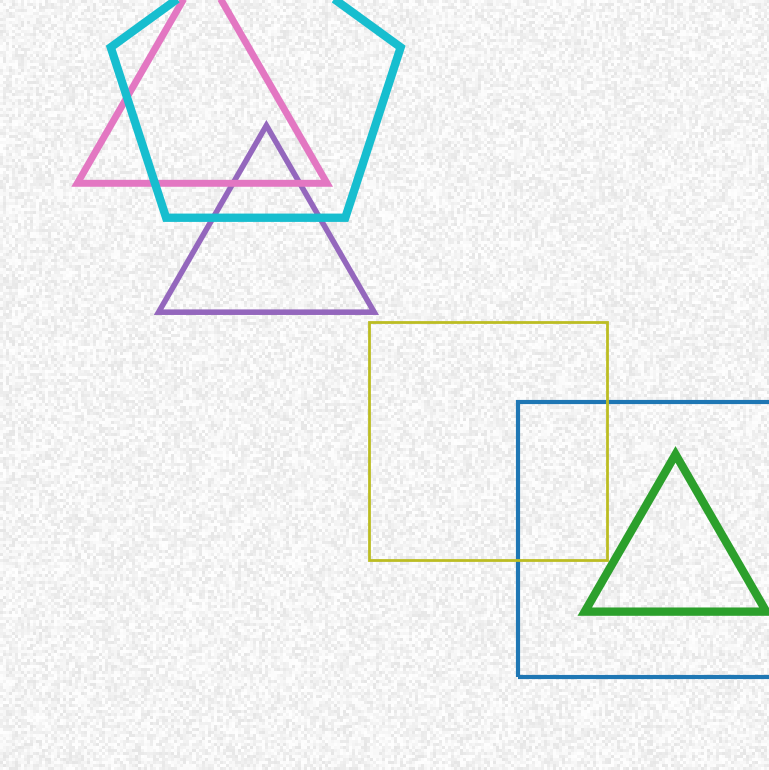[{"shape": "square", "thickness": 1.5, "radius": 0.89, "center": [0.851, 0.3]}, {"shape": "triangle", "thickness": 3, "radius": 0.68, "center": [0.877, 0.274]}, {"shape": "triangle", "thickness": 2, "radius": 0.81, "center": [0.346, 0.675]}, {"shape": "triangle", "thickness": 2.5, "radius": 0.94, "center": [0.263, 0.856]}, {"shape": "square", "thickness": 1, "radius": 0.77, "center": [0.634, 0.427]}, {"shape": "pentagon", "thickness": 3, "radius": 0.99, "center": [0.332, 0.877]}]